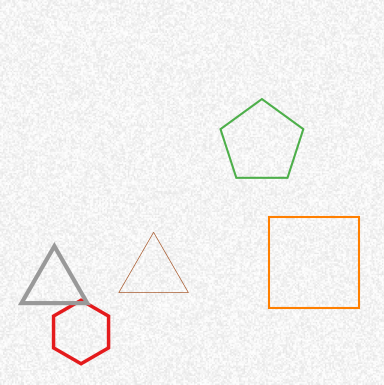[{"shape": "hexagon", "thickness": 2.5, "radius": 0.41, "center": [0.211, 0.138]}, {"shape": "pentagon", "thickness": 1.5, "radius": 0.57, "center": [0.68, 0.63]}, {"shape": "square", "thickness": 1.5, "radius": 0.59, "center": [0.815, 0.318]}, {"shape": "triangle", "thickness": 0.5, "radius": 0.52, "center": [0.399, 0.292]}, {"shape": "triangle", "thickness": 3, "radius": 0.49, "center": [0.141, 0.262]}]